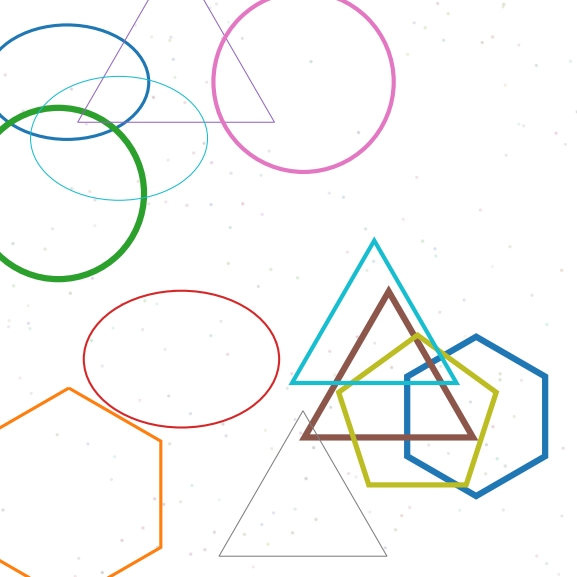[{"shape": "oval", "thickness": 1.5, "radius": 0.71, "center": [0.116, 0.857]}, {"shape": "hexagon", "thickness": 3, "radius": 0.69, "center": [0.825, 0.278]}, {"shape": "hexagon", "thickness": 1.5, "radius": 0.92, "center": [0.119, 0.143]}, {"shape": "circle", "thickness": 3, "radius": 0.74, "center": [0.101, 0.664]}, {"shape": "oval", "thickness": 1, "radius": 0.85, "center": [0.314, 0.377]}, {"shape": "triangle", "thickness": 0.5, "radius": 0.98, "center": [0.305, 0.886]}, {"shape": "triangle", "thickness": 3, "radius": 0.84, "center": [0.673, 0.326]}, {"shape": "circle", "thickness": 2, "radius": 0.78, "center": [0.526, 0.857]}, {"shape": "triangle", "thickness": 0.5, "radius": 0.84, "center": [0.525, 0.12]}, {"shape": "pentagon", "thickness": 2.5, "radius": 0.72, "center": [0.723, 0.275]}, {"shape": "triangle", "thickness": 2, "radius": 0.82, "center": [0.648, 0.418]}, {"shape": "oval", "thickness": 0.5, "radius": 0.77, "center": [0.206, 0.76]}]